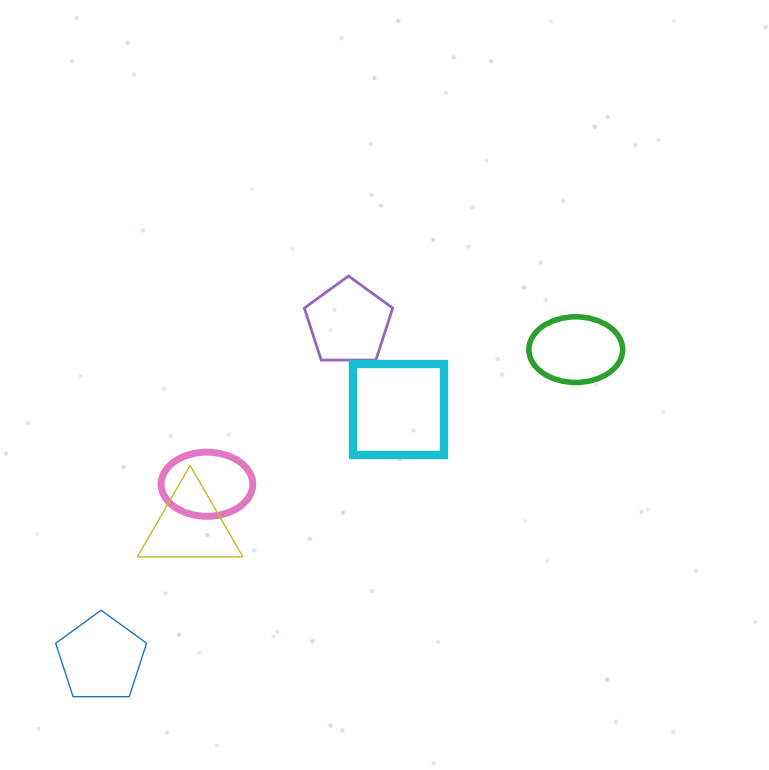[{"shape": "pentagon", "thickness": 0.5, "radius": 0.31, "center": [0.131, 0.145]}, {"shape": "oval", "thickness": 2, "radius": 0.3, "center": [0.748, 0.546]}, {"shape": "pentagon", "thickness": 1, "radius": 0.3, "center": [0.453, 0.581]}, {"shape": "oval", "thickness": 2.5, "radius": 0.3, "center": [0.269, 0.371]}, {"shape": "triangle", "thickness": 0.5, "radius": 0.4, "center": [0.247, 0.316]}, {"shape": "square", "thickness": 3, "radius": 0.3, "center": [0.517, 0.468]}]